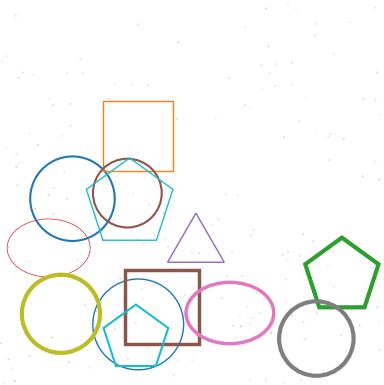[{"shape": "circle", "thickness": 1.5, "radius": 0.55, "center": [0.188, 0.484]}, {"shape": "circle", "thickness": 1, "radius": 0.59, "center": [0.359, 0.157]}, {"shape": "square", "thickness": 1, "radius": 0.45, "center": [0.358, 0.646]}, {"shape": "pentagon", "thickness": 3, "radius": 0.5, "center": [0.888, 0.283]}, {"shape": "oval", "thickness": 0.5, "radius": 0.54, "center": [0.126, 0.356]}, {"shape": "triangle", "thickness": 1, "radius": 0.43, "center": [0.509, 0.361]}, {"shape": "circle", "thickness": 1.5, "radius": 0.45, "center": [0.331, 0.498]}, {"shape": "square", "thickness": 2.5, "radius": 0.48, "center": [0.422, 0.203]}, {"shape": "oval", "thickness": 2.5, "radius": 0.57, "center": [0.597, 0.187]}, {"shape": "circle", "thickness": 3, "radius": 0.48, "center": [0.822, 0.121]}, {"shape": "circle", "thickness": 3, "radius": 0.51, "center": [0.158, 0.185]}, {"shape": "pentagon", "thickness": 1, "radius": 0.59, "center": [0.337, 0.472]}, {"shape": "pentagon", "thickness": 1.5, "radius": 0.44, "center": [0.353, 0.121]}]